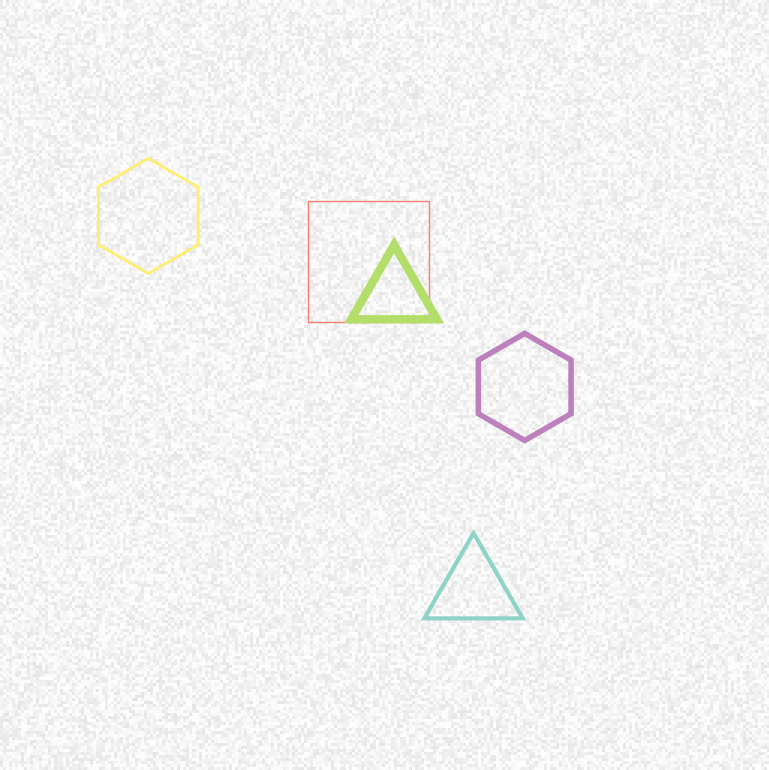[{"shape": "triangle", "thickness": 1.5, "radius": 0.37, "center": [0.615, 0.234]}, {"shape": "square", "thickness": 0.5, "radius": 0.39, "center": [0.478, 0.66]}, {"shape": "triangle", "thickness": 3, "radius": 0.32, "center": [0.512, 0.618]}, {"shape": "hexagon", "thickness": 2, "radius": 0.35, "center": [0.681, 0.497]}, {"shape": "hexagon", "thickness": 1, "radius": 0.37, "center": [0.193, 0.72]}]